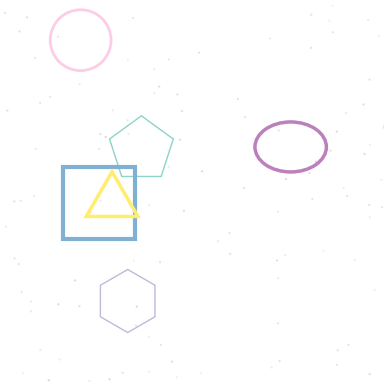[{"shape": "pentagon", "thickness": 1, "radius": 0.44, "center": [0.367, 0.612]}, {"shape": "hexagon", "thickness": 1, "radius": 0.41, "center": [0.332, 0.218]}, {"shape": "square", "thickness": 3, "radius": 0.46, "center": [0.256, 0.472]}, {"shape": "circle", "thickness": 2, "radius": 0.4, "center": [0.209, 0.896]}, {"shape": "oval", "thickness": 2.5, "radius": 0.46, "center": [0.755, 0.618]}, {"shape": "triangle", "thickness": 2.5, "radius": 0.39, "center": [0.291, 0.477]}]